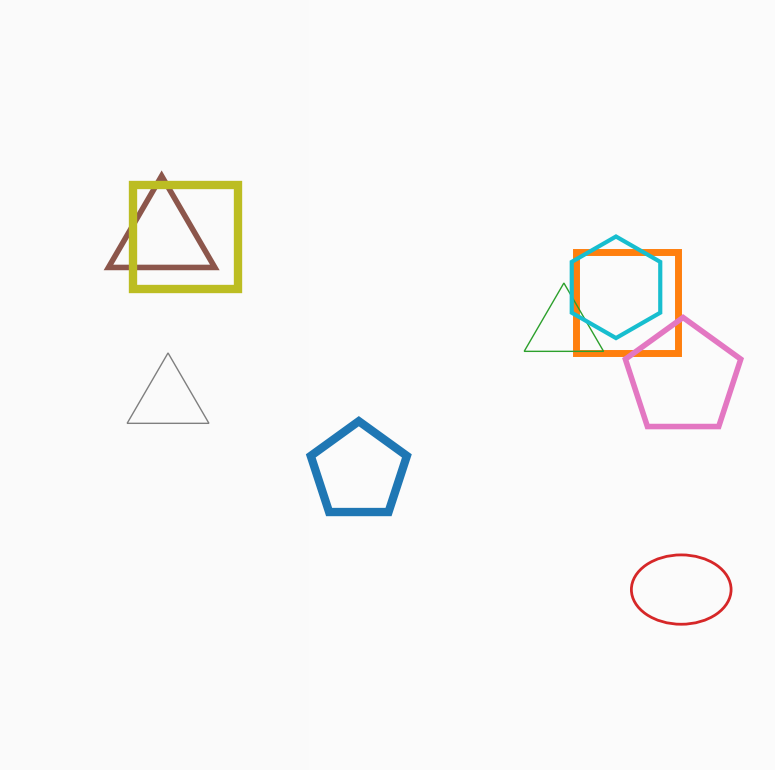[{"shape": "pentagon", "thickness": 3, "radius": 0.33, "center": [0.463, 0.388]}, {"shape": "square", "thickness": 2.5, "radius": 0.33, "center": [0.809, 0.607]}, {"shape": "triangle", "thickness": 0.5, "radius": 0.3, "center": [0.728, 0.573]}, {"shape": "oval", "thickness": 1, "radius": 0.32, "center": [0.879, 0.234]}, {"shape": "triangle", "thickness": 2, "radius": 0.4, "center": [0.209, 0.692]}, {"shape": "pentagon", "thickness": 2, "radius": 0.39, "center": [0.881, 0.509]}, {"shape": "triangle", "thickness": 0.5, "radius": 0.3, "center": [0.217, 0.481]}, {"shape": "square", "thickness": 3, "radius": 0.34, "center": [0.239, 0.692]}, {"shape": "hexagon", "thickness": 1.5, "radius": 0.33, "center": [0.795, 0.627]}]